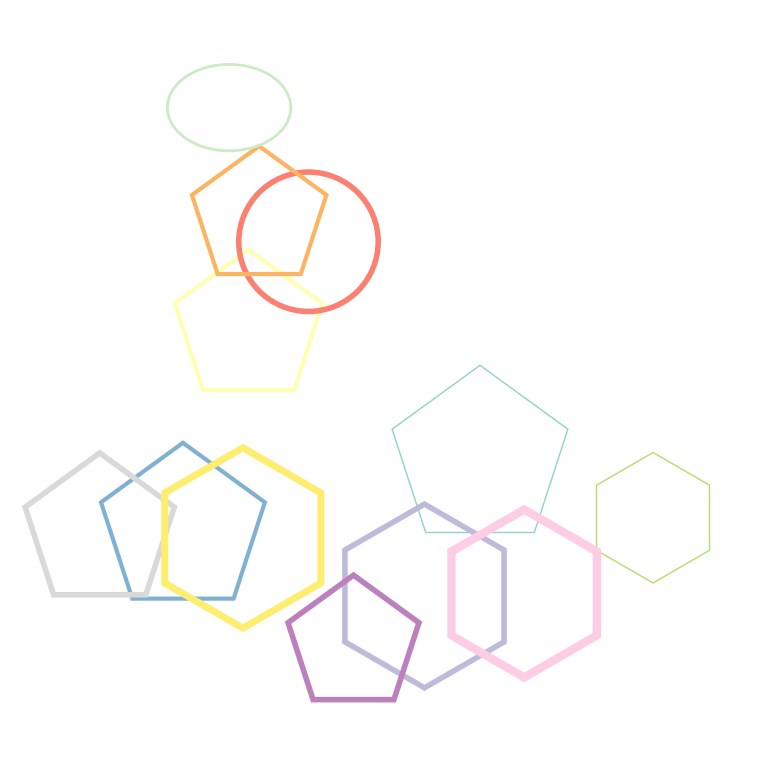[{"shape": "pentagon", "thickness": 0.5, "radius": 0.6, "center": [0.623, 0.406]}, {"shape": "pentagon", "thickness": 1.5, "radius": 0.5, "center": [0.323, 0.575]}, {"shape": "hexagon", "thickness": 2, "radius": 0.6, "center": [0.551, 0.226]}, {"shape": "circle", "thickness": 2, "radius": 0.45, "center": [0.401, 0.686]}, {"shape": "pentagon", "thickness": 1.5, "radius": 0.56, "center": [0.238, 0.313]}, {"shape": "pentagon", "thickness": 1.5, "radius": 0.46, "center": [0.337, 0.718]}, {"shape": "hexagon", "thickness": 0.5, "radius": 0.42, "center": [0.848, 0.328]}, {"shape": "hexagon", "thickness": 3, "radius": 0.55, "center": [0.681, 0.229]}, {"shape": "pentagon", "thickness": 2, "radius": 0.51, "center": [0.13, 0.31]}, {"shape": "pentagon", "thickness": 2, "radius": 0.45, "center": [0.459, 0.164]}, {"shape": "oval", "thickness": 1, "radius": 0.4, "center": [0.298, 0.86]}, {"shape": "hexagon", "thickness": 2.5, "radius": 0.59, "center": [0.315, 0.301]}]